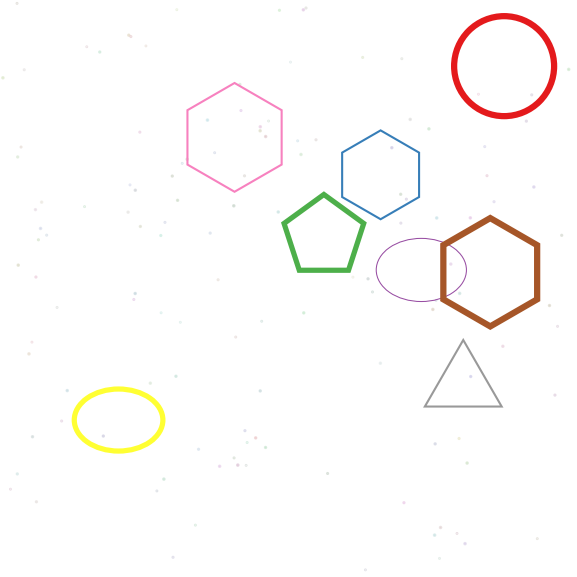[{"shape": "circle", "thickness": 3, "radius": 0.43, "center": [0.873, 0.885]}, {"shape": "hexagon", "thickness": 1, "radius": 0.38, "center": [0.659, 0.696]}, {"shape": "pentagon", "thickness": 2.5, "radius": 0.36, "center": [0.561, 0.59]}, {"shape": "oval", "thickness": 0.5, "radius": 0.39, "center": [0.73, 0.532]}, {"shape": "oval", "thickness": 2.5, "radius": 0.38, "center": [0.205, 0.272]}, {"shape": "hexagon", "thickness": 3, "radius": 0.47, "center": [0.849, 0.528]}, {"shape": "hexagon", "thickness": 1, "radius": 0.47, "center": [0.406, 0.761]}, {"shape": "triangle", "thickness": 1, "radius": 0.38, "center": [0.802, 0.334]}]